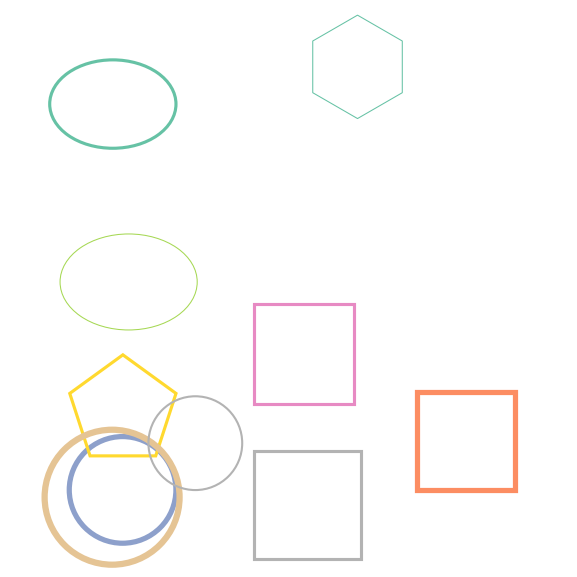[{"shape": "oval", "thickness": 1.5, "radius": 0.55, "center": [0.195, 0.819]}, {"shape": "hexagon", "thickness": 0.5, "radius": 0.45, "center": [0.619, 0.883]}, {"shape": "square", "thickness": 2.5, "radius": 0.42, "center": [0.807, 0.235]}, {"shape": "circle", "thickness": 2.5, "radius": 0.46, "center": [0.212, 0.151]}, {"shape": "square", "thickness": 1.5, "radius": 0.43, "center": [0.527, 0.386]}, {"shape": "oval", "thickness": 0.5, "radius": 0.59, "center": [0.223, 0.511]}, {"shape": "pentagon", "thickness": 1.5, "radius": 0.48, "center": [0.213, 0.288]}, {"shape": "circle", "thickness": 3, "radius": 0.58, "center": [0.194, 0.138]}, {"shape": "square", "thickness": 1.5, "radius": 0.47, "center": [0.533, 0.125]}, {"shape": "circle", "thickness": 1, "radius": 0.41, "center": [0.338, 0.232]}]